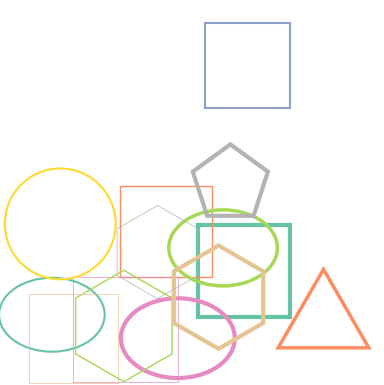[{"shape": "square", "thickness": 3, "radius": 0.6, "center": [0.633, 0.296]}, {"shape": "oval", "thickness": 1.5, "radius": 0.69, "center": [0.135, 0.183]}, {"shape": "triangle", "thickness": 2.5, "radius": 0.68, "center": [0.84, 0.165]}, {"shape": "square", "thickness": 1, "radius": 0.59, "center": [0.431, 0.399]}, {"shape": "square", "thickness": 1.5, "radius": 0.55, "center": [0.643, 0.831]}, {"shape": "square", "thickness": 0.5, "radius": 0.68, "center": [0.325, 0.145]}, {"shape": "oval", "thickness": 3, "radius": 0.74, "center": [0.462, 0.122]}, {"shape": "oval", "thickness": 2.5, "radius": 0.71, "center": [0.579, 0.356]}, {"shape": "hexagon", "thickness": 1, "radius": 0.72, "center": [0.322, 0.153]}, {"shape": "circle", "thickness": 1.5, "radius": 0.72, "center": [0.156, 0.418]}, {"shape": "square", "thickness": 0.5, "radius": 0.58, "center": [0.192, 0.121]}, {"shape": "hexagon", "thickness": 3, "radius": 0.67, "center": [0.568, 0.228]}, {"shape": "hexagon", "thickness": 0.5, "radius": 0.61, "center": [0.409, 0.345]}, {"shape": "pentagon", "thickness": 3, "radius": 0.51, "center": [0.598, 0.522]}]